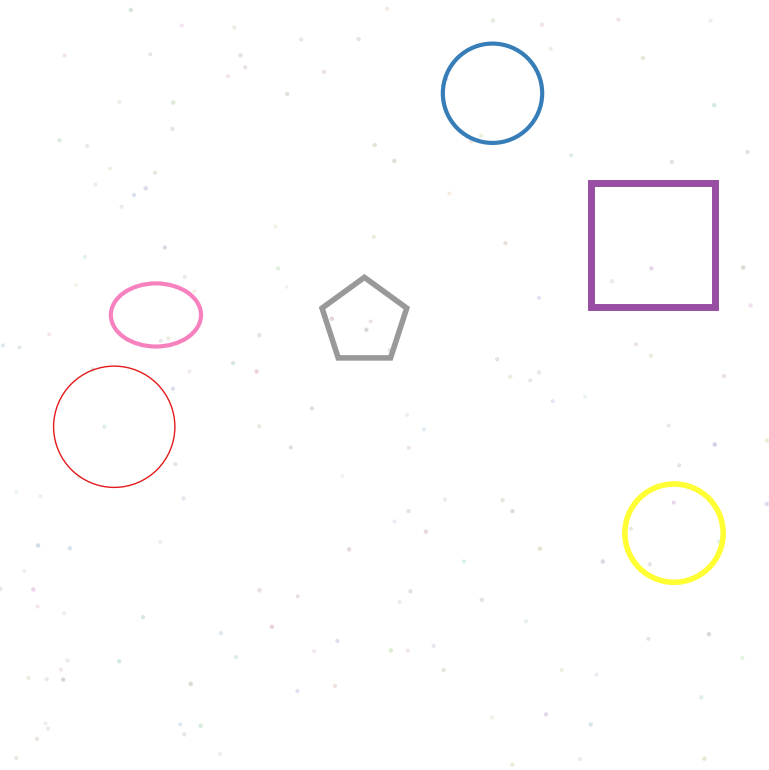[{"shape": "circle", "thickness": 0.5, "radius": 0.39, "center": [0.148, 0.446]}, {"shape": "circle", "thickness": 1.5, "radius": 0.32, "center": [0.64, 0.879]}, {"shape": "square", "thickness": 2.5, "radius": 0.4, "center": [0.848, 0.682]}, {"shape": "circle", "thickness": 2, "radius": 0.32, "center": [0.875, 0.308]}, {"shape": "oval", "thickness": 1.5, "radius": 0.29, "center": [0.203, 0.591]}, {"shape": "pentagon", "thickness": 2, "radius": 0.29, "center": [0.473, 0.582]}]